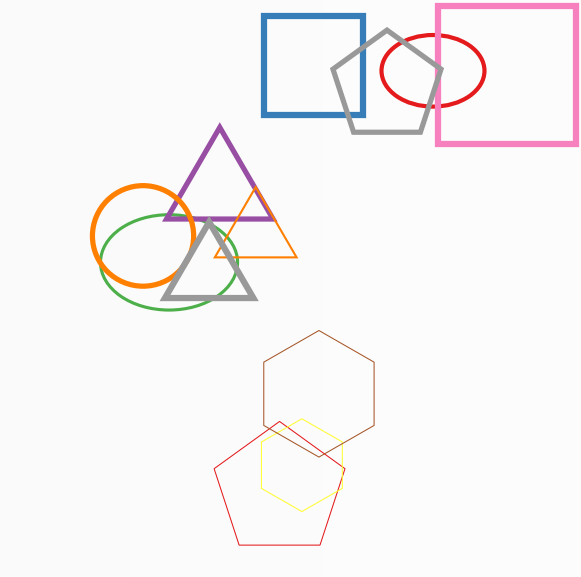[{"shape": "oval", "thickness": 2, "radius": 0.44, "center": [0.745, 0.877]}, {"shape": "pentagon", "thickness": 0.5, "radius": 0.59, "center": [0.481, 0.151]}, {"shape": "square", "thickness": 3, "radius": 0.43, "center": [0.539, 0.886]}, {"shape": "oval", "thickness": 1.5, "radius": 0.59, "center": [0.291, 0.545]}, {"shape": "triangle", "thickness": 2.5, "radius": 0.53, "center": [0.378, 0.673]}, {"shape": "triangle", "thickness": 1, "radius": 0.41, "center": [0.44, 0.594]}, {"shape": "circle", "thickness": 2.5, "radius": 0.44, "center": [0.246, 0.591]}, {"shape": "hexagon", "thickness": 0.5, "radius": 0.4, "center": [0.519, 0.194]}, {"shape": "hexagon", "thickness": 0.5, "radius": 0.55, "center": [0.549, 0.317]}, {"shape": "square", "thickness": 3, "radius": 0.59, "center": [0.873, 0.869]}, {"shape": "pentagon", "thickness": 2.5, "radius": 0.49, "center": [0.666, 0.849]}, {"shape": "triangle", "thickness": 3, "radius": 0.44, "center": [0.36, 0.527]}]